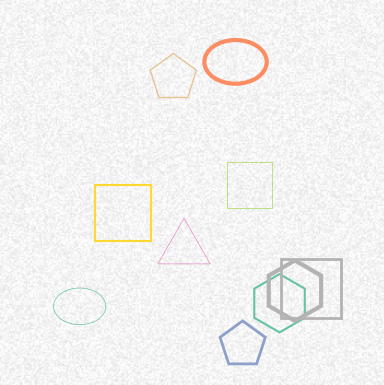[{"shape": "oval", "thickness": 0.5, "radius": 0.34, "center": [0.207, 0.204]}, {"shape": "hexagon", "thickness": 1.5, "radius": 0.38, "center": [0.726, 0.212]}, {"shape": "oval", "thickness": 3, "radius": 0.41, "center": [0.612, 0.839]}, {"shape": "pentagon", "thickness": 2, "radius": 0.31, "center": [0.63, 0.105]}, {"shape": "triangle", "thickness": 0.5, "radius": 0.39, "center": [0.478, 0.354]}, {"shape": "square", "thickness": 0.5, "radius": 0.29, "center": [0.647, 0.52]}, {"shape": "square", "thickness": 1.5, "radius": 0.36, "center": [0.32, 0.448]}, {"shape": "pentagon", "thickness": 1, "radius": 0.32, "center": [0.45, 0.798]}, {"shape": "hexagon", "thickness": 3, "radius": 0.39, "center": [0.766, 0.245]}, {"shape": "square", "thickness": 2, "radius": 0.39, "center": [0.807, 0.252]}]